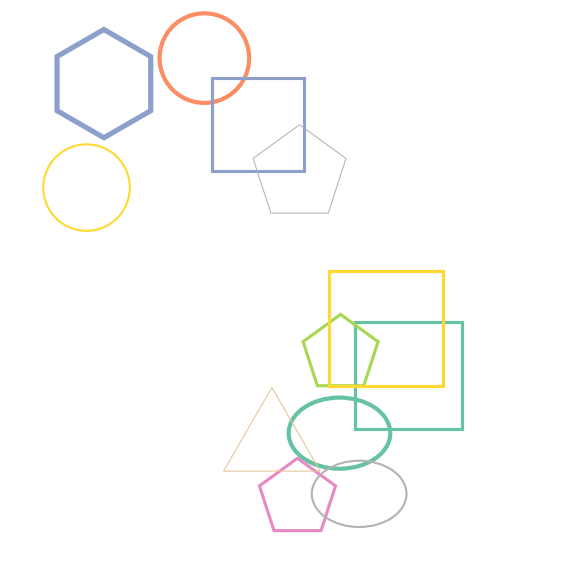[{"shape": "square", "thickness": 1.5, "radius": 0.46, "center": [0.707, 0.349]}, {"shape": "oval", "thickness": 2, "radius": 0.44, "center": [0.588, 0.249]}, {"shape": "circle", "thickness": 2, "radius": 0.39, "center": [0.354, 0.899]}, {"shape": "square", "thickness": 1.5, "radius": 0.4, "center": [0.447, 0.783]}, {"shape": "hexagon", "thickness": 2.5, "radius": 0.47, "center": [0.18, 0.854]}, {"shape": "pentagon", "thickness": 1.5, "radius": 0.35, "center": [0.515, 0.136]}, {"shape": "pentagon", "thickness": 1.5, "radius": 0.34, "center": [0.59, 0.386]}, {"shape": "square", "thickness": 1.5, "radius": 0.5, "center": [0.668, 0.43]}, {"shape": "circle", "thickness": 1, "radius": 0.37, "center": [0.15, 0.674]}, {"shape": "triangle", "thickness": 0.5, "radius": 0.48, "center": [0.471, 0.232]}, {"shape": "pentagon", "thickness": 0.5, "radius": 0.42, "center": [0.519, 0.699]}, {"shape": "oval", "thickness": 1, "radius": 0.41, "center": [0.622, 0.144]}]